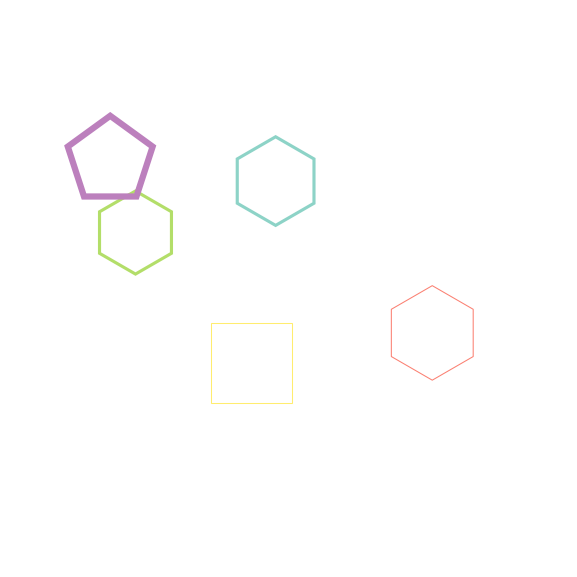[{"shape": "hexagon", "thickness": 1.5, "radius": 0.38, "center": [0.477, 0.686]}, {"shape": "hexagon", "thickness": 0.5, "radius": 0.41, "center": [0.749, 0.423]}, {"shape": "hexagon", "thickness": 1.5, "radius": 0.36, "center": [0.235, 0.596]}, {"shape": "pentagon", "thickness": 3, "radius": 0.39, "center": [0.191, 0.721]}, {"shape": "square", "thickness": 0.5, "radius": 0.35, "center": [0.436, 0.371]}]